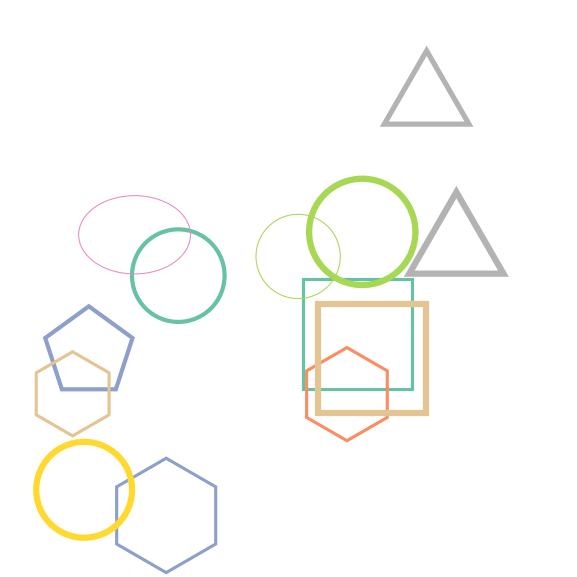[{"shape": "circle", "thickness": 2, "radius": 0.4, "center": [0.309, 0.522]}, {"shape": "square", "thickness": 1.5, "radius": 0.47, "center": [0.619, 0.421]}, {"shape": "hexagon", "thickness": 1.5, "radius": 0.4, "center": [0.601, 0.317]}, {"shape": "hexagon", "thickness": 1.5, "radius": 0.5, "center": [0.288, 0.107]}, {"shape": "pentagon", "thickness": 2, "radius": 0.4, "center": [0.154, 0.389]}, {"shape": "oval", "thickness": 0.5, "radius": 0.48, "center": [0.233, 0.593]}, {"shape": "circle", "thickness": 3, "radius": 0.46, "center": [0.627, 0.598]}, {"shape": "circle", "thickness": 0.5, "radius": 0.36, "center": [0.516, 0.555]}, {"shape": "circle", "thickness": 3, "radius": 0.41, "center": [0.146, 0.151]}, {"shape": "square", "thickness": 3, "radius": 0.47, "center": [0.644, 0.378]}, {"shape": "hexagon", "thickness": 1.5, "radius": 0.36, "center": [0.126, 0.317]}, {"shape": "triangle", "thickness": 3, "radius": 0.47, "center": [0.79, 0.572]}, {"shape": "triangle", "thickness": 2.5, "radius": 0.42, "center": [0.739, 0.827]}]